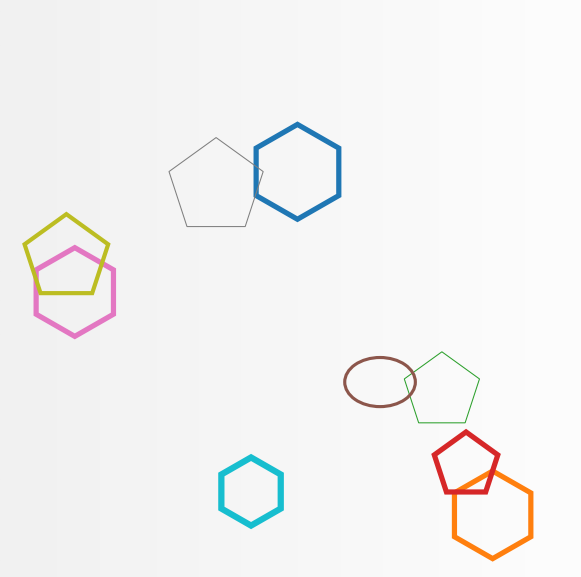[{"shape": "hexagon", "thickness": 2.5, "radius": 0.41, "center": [0.512, 0.702]}, {"shape": "hexagon", "thickness": 2.5, "radius": 0.38, "center": [0.848, 0.108]}, {"shape": "pentagon", "thickness": 0.5, "radius": 0.34, "center": [0.76, 0.322]}, {"shape": "pentagon", "thickness": 2.5, "radius": 0.29, "center": [0.802, 0.194]}, {"shape": "oval", "thickness": 1.5, "radius": 0.3, "center": [0.654, 0.338]}, {"shape": "hexagon", "thickness": 2.5, "radius": 0.38, "center": [0.129, 0.493]}, {"shape": "pentagon", "thickness": 0.5, "radius": 0.43, "center": [0.372, 0.676]}, {"shape": "pentagon", "thickness": 2, "radius": 0.38, "center": [0.114, 0.553]}, {"shape": "hexagon", "thickness": 3, "radius": 0.29, "center": [0.432, 0.148]}]